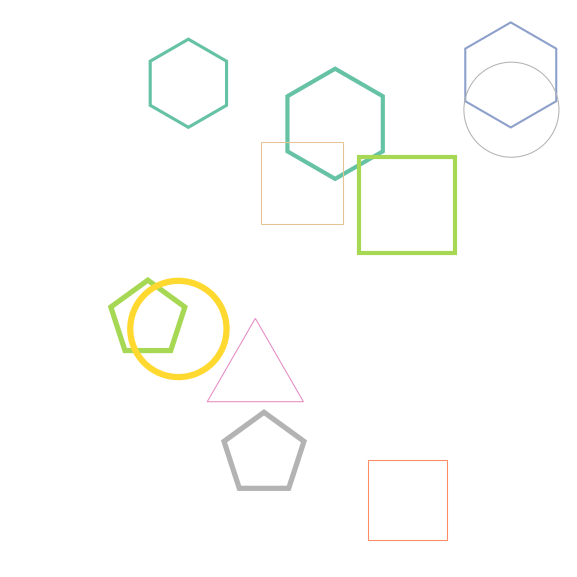[{"shape": "hexagon", "thickness": 2, "radius": 0.48, "center": [0.58, 0.785]}, {"shape": "hexagon", "thickness": 1.5, "radius": 0.38, "center": [0.326, 0.855]}, {"shape": "square", "thickness": 0.5, "radius": 0.34, "center": [0.706, 0.133]}, {"shape": "hexagon", "thickness": 1, "radius": 0.45, "center": [0.884, 0.869]}, {"shape": "triangle", "thickness": 0.5, "radius": 0.48, "center": [0.442, 0.352]}, {"shape": "square", "thickness": 2, "radius": 0.41, "center": [0.705, 0.644]}, {"shape": "pentagon", "thickness": 2.5, "radius": 0.34, "center": [0.256, 0.447]}, {"shape": "circle", "thickness": 3, "radius": 0.42, "center": [0.309, 0.43]}, {"shape": "square", "thickness": 0.5, "radius": 0.35, "center": [0.523, 0.682]}, {"shape": "circle", "thickness": 0.5, "radius": 0.41, "center": [0.886, 0.809]}, {"shape": "pentagon", "thickness": 2.5, "radius": 0.36, "center": [0.457, 0.212]}]